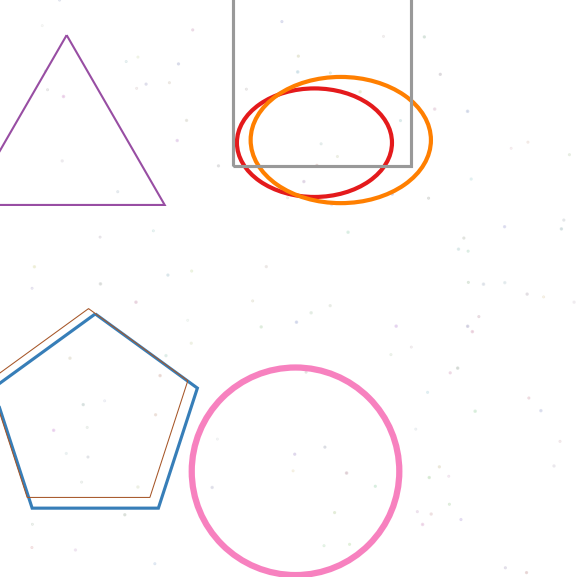[{"shape": "oval", "thickness": 2, "radius": 0.67, "center": [0.545, 0.752]}, {"shape": "pentagon", "thickness": 1.5, "radius": 0.93, "center": [0.165, 0.27]}, {"shape": "triangle", "thickness": 1, "radius": 0.98, "center": [0.115, 0.742]}, {"shape": "oval", "thickness": 2, "radius": 0.78, "center": [0.59, 0.757]}, {"shape": "pentagon", "thickness": 0.5, "radius": 0.9, "center": [0.153, 0.284]}, {"shape": "circle", "thickness": 3, "radius": 0.9, "center": [0.512, 0.183]}, {"shape": "square", "thickness": 1.5, "radius": 0.77, "center": [0.558, 0.865]}]